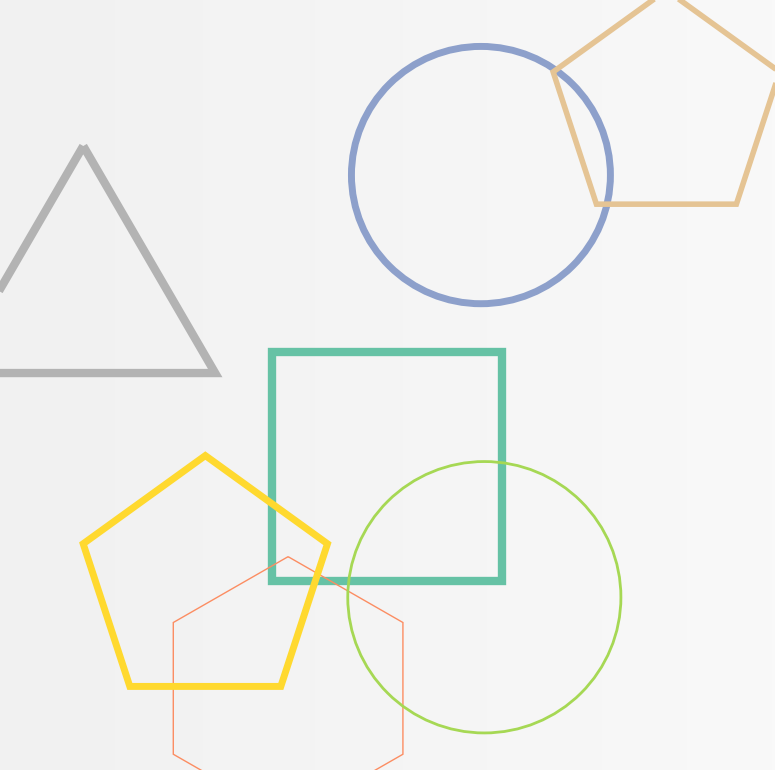[{"shape": "square", "thickness": 3, "radius": 0.74, "center": [0.499, 0.394]}, {"shape": "hexagon", "thickness": 0.5, "radius": 0.86, "center": [0.372, 0.106]}, {"shape": "circle", "thickness": 2.5, "radius": 0.84, "center": [0.621, 0.773]}, {"shape": "circle", "thickness": 1, "radius": 0.88, "center": [0.625, 0.224]}, {"shape": "pentagon", "thickness": 2.5, "radius": 0.83, "center": [0.265, 0.243]}, {"shape": "pentagon", "thickness": 2, "radius": 0.77, "center": [0.86, 0.859]}, {"shape": "triangle", "thickness": 3, "radius": 0.98, "center": [0.107, 0.614]}]